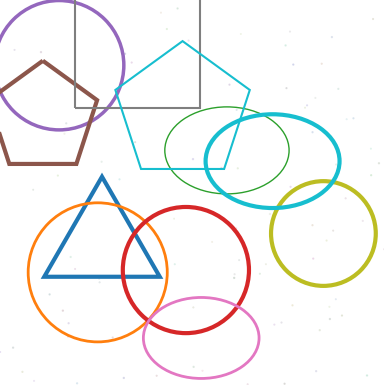[{"shape": "triangle", "thickness": 3, "radius": 0.87, "center": [0.265, 0.368]}, {"shape": "circle", "thickness": 2, "radius": 0.9, "center": [0.254, 0.293]}, {"shape": "oval", "thickness": 1, "radius": 0.81, "center": [0.589, 0.609]}, {"shape": "circle", "thickness": 3, "radius": 0.82, "center": [0.483, 0.299]}, {"shape": "circle", "thickness": 2.5, "radius": 0.84, "center": [0.154, 0.831]}, {"shape": "pentagon", "thickness": 3, "radius": 0.74, "center": [0.111, 0.694]}, {"shape": "oval", "thickness": 2, "radius": 0.75, "center": [0.523, 0.122]}, {"shape": "square", "thickness": 1.5, "radius": 0.81, "center": [0.357, 0.881]}, {"shape": "circle", "thickness": 3, "radius": 0.68, "center": [0.84, 0.393]}, {"shape": "oval", "thickness": 3, "radius": 0.87, "center": [0.708, 0.581]}, {"shape": "pentagon", "thickness": 1.5, "radius": 0.92, "center": [0.474, 0.71]}]